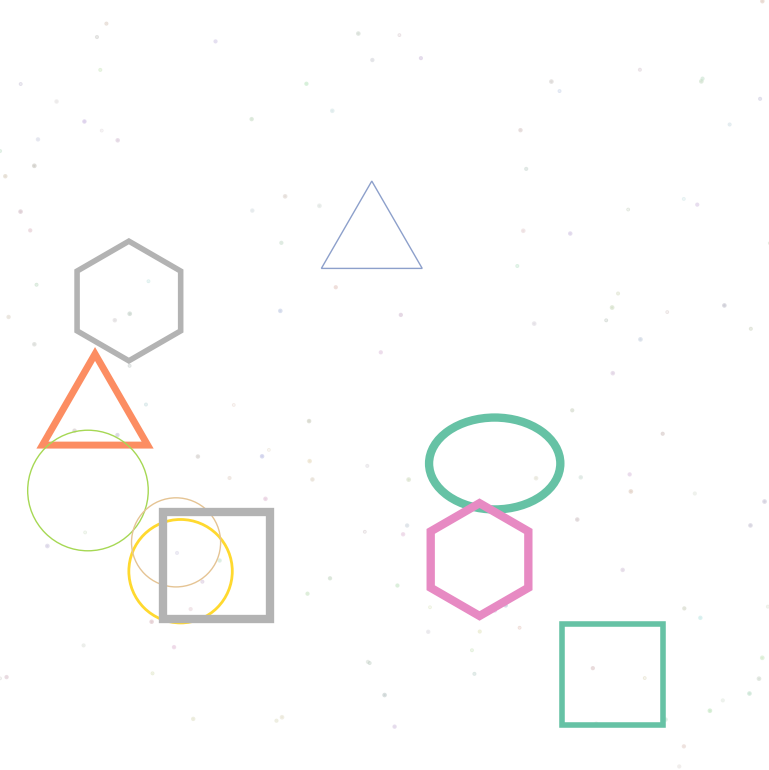[{"shape": "oval", "thickness": 3, "radius": 0.43, "center": [0.642, 0.398]}, {"shape": "square", "thickness": 2, "radius": 0.33, "center": [0.795, 0.124]}, {"shape": "triangle", "thickness": 2.5, "radius": 0.39, "center": [0.123, 0.461]}, {"shape": "triangle", "thickness": 0.5, "radius": 0.38, "center": [0.483, 0.689]}, {"shape": "hexagon", "thickness": 3, "radius": 0.37, "center": [0.623, 0.273]}, {"shape": "circle", "thickness": 0.5, "radius": 0.39, "center": [0.114, 0.363]}, {"shape": "circle", "thickness": 1, "radius": 0.34, "center": [0.235, 0.258]}, {"shape": "circle", "thickness": 0.5, "radius": 0.29, "center": [0.229, 0.296]}, {"shape": "square", "thickness": 3, "radius": 0.35, "center": [0.281, 0.265]}, {"shape": "hexagon", "thickness": 2, "radius": 0.39, "center": [0.167, 0.609]}]